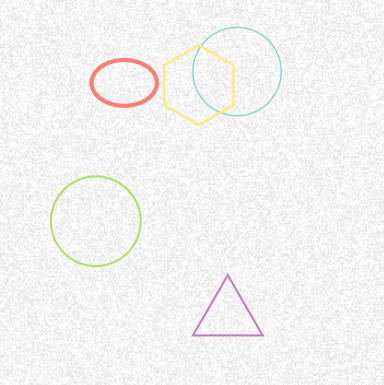[{"shape": "circle", "thickness": 1, "radius": 0.57, "center": [0.616, 0.814]}, {"shape": "oval", "thickness": 3, "radius": 0.42, "center": [0.323, 0.785]}, {"shape": "circle", "thickness": 1.5, "radius": 0.58, "center": [0.249, 0.425]}, {"shape": "triangle", "thickness": 1.5, "radius": 0.52, "center": [0.592, 0.181]}, {"shape": "hexagon", "thickness": 1.5, "radius": 0.52, "center": [0.516, 0.779]}]